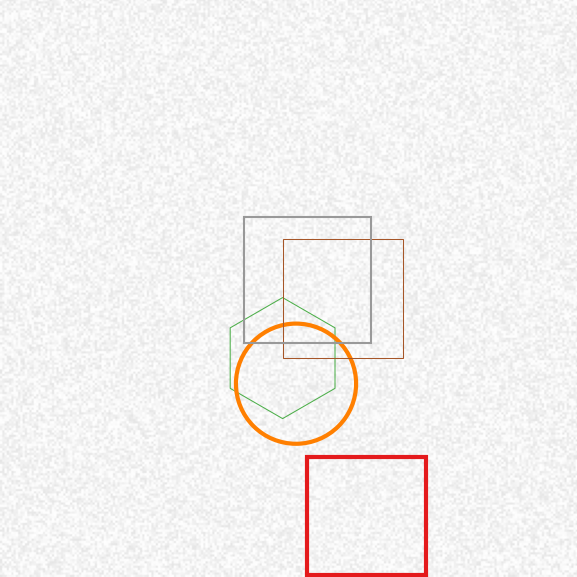[{"shape": "square", "thickness": 2, "radius": 0.51, "center": [0.634, 0.106]}, {"shape": "hexagon", "thickness": 0.5, "radius": 0.52, "center": [0.489, 0.379]}, {"shape": "circle", "thickness": 2, "radius": 0.52, "center": [0.513, 0.335]}, {"shape": "square", "thickness": 0.5, "radius": 0.52, "center": [0.594, 0.482]}, {"shape": "square", "thickness": 1, "radius": 0.55, "center": [0.533, 0.514]}]